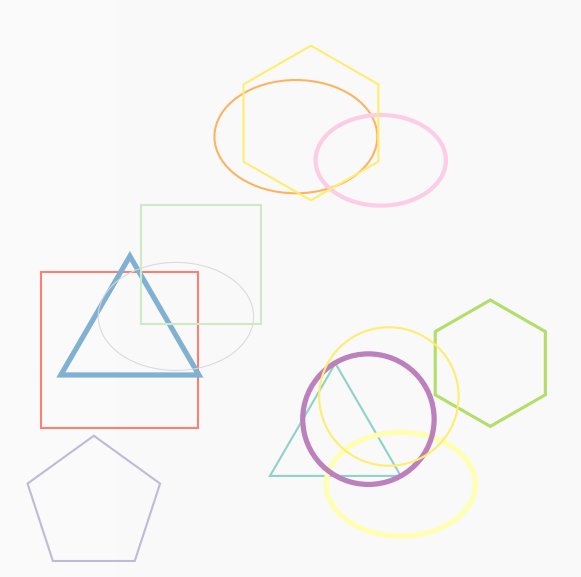[{"shape": "triangle", "thickness": 1, "radius": 0.65, "center": [0.577, 0.24]}, {"shape": "oval", "thickness": 2.5, "radius": 0.64, "center": [0.689, 0.161]}, {"shape": "pentagon", "thickness": 1, "radius": 0.6, "center": [0.161, 0.125]}, {"shape": "square", "thickness": 1, "radius": 0.67, "center": [0.206, 0.393]}, {"shape": "triangle", "thickness": 2.5, "radius": 0.69, "center": [0.223, 0.418]}, {"shape": "oval", "thickness": 1, "radius": 0.7, "center": [0.509, 0.763]}, {"shape": "hexagon", "thickness": 1.5, "radius": 0.55, "center": [0.844, 0.37]}, {"shape": "oval", "thickness": 2, "radius": 0.56, "center": [0.655, 0.722]}, {"shape": "oval", "thickness": 0.5, "radius": 0.67, "center": [0.303, 0.451]}, {"shape": "circle", "thickness": 2.5, "radius": 0.57, "center": [0.634, 0.273]}, {"shape": "square", "thickness": 1, "radius": 0.51, "center": [0.346, 0.541]}, {"shape": "circle", "thickness": 1, "radius": 0.6, "center": [0.669, 0.313]}, {"shape": "hexagon", "thickness": 1, "radius": 0.67, "center": [0.535, 0.786]}]